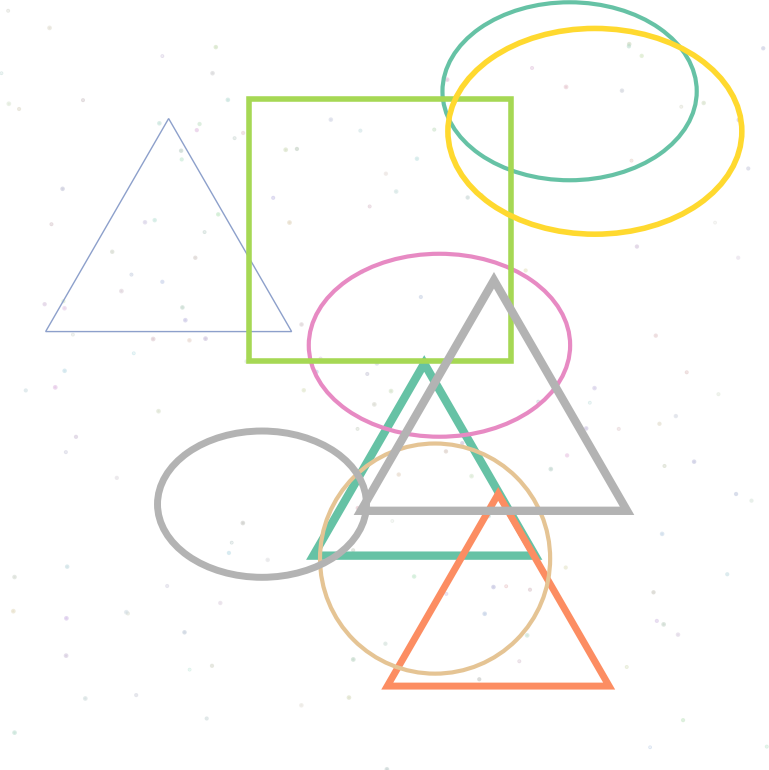[{"shape": "oval", "thickness": 1.5, "radius": 0.83, "center": [0.74, 0.881]}, {"shape": "triangle", "thickness": 3, "radius": 0.83, "center": [0.551, 0.362]}, {"shape": "triangle", "thickness": 2.5, "radius": 0.83, "center": [0.647, 0.192]}, {"shape": "triangle", "thickness": 0.5, "radius": 0.92, "center": [0.219, 0.662]}, {"shape": "oval", "thickness": 1.5, "radius": 0.85, "center": [0.571, 0.552]}, {"shape": "square", "thickness": 2, "radius": 0.85, "center": [0.494, 0.701]}, {"shape": "oval", "thickness": 2, "radius": 0.95, "center": [0.773, 0.829]}, {"shape": "circle", "thickness": 1.5, "radius": 0.75, "center": [0.565, 0.275]}, {"shape": "triangle", "thickness": 3, "radius": 1.0, "center": [0.642, 0.436]}, {"shape": "oval", "thickness": 2.5, "radius": 0.68, "center": [0.34, 0.345]}]